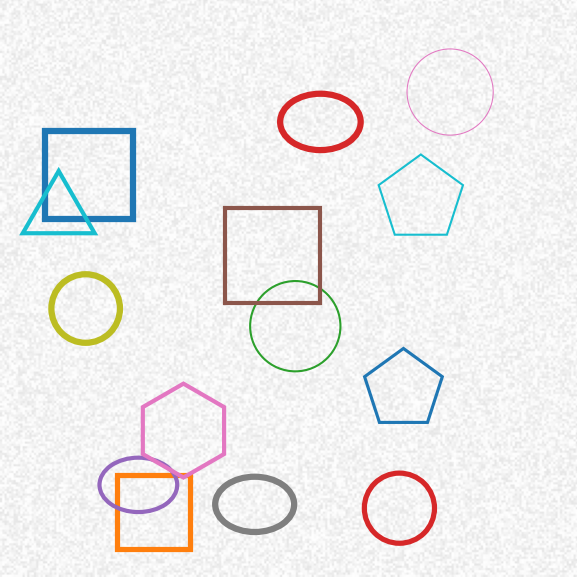[{"shape": "pentagon", "thickness": 1.5, "radius": 0.35, "center": [0.699, 0.325]}, {"shape": "square", "thickness": 3, "radius": 0.38, "center": [0.154, 0.695]}, {"shape": "square", "thickness": 2.5, "radius": 0.32, "center": [0.266, 0.112]}, {"shape": "circle", "thickness": 1, "radius": 0.39, "center": [0.511, 0.434]}, {"shape": "circle", "thickness": 2.5, "radius": 0.3, "center": [0.692, 0.119]}, {"shape": "oval", "thickness": 3, "radius": 0.35, "center": [0.555, 0.788]}, {"shape": "oval", "thickness": 2, "radius": 0.34, "center": [0.24, 0.16]}, {"shape": "square", "thickness": 2, "radius": 0.41, "center": [0.472, 0.556]}, {"shape": "circle", "thickness": 0.5, "radius": 0.37, "center": [0.779, 0.84]}, {"shape": "hexagon", "thickness": 2, "radius": 0.41, "center": [0.318, 0.254]}, {"shape": "oval", "thickness": 3, "radius": 0.34, "center": [0.441, 0.126]}, {"shape": "circle", "thickness": 3, "radius": 0.3, "center": [0.148, 0.465]}, {"shape": "pentagon", "thickness": 1, "radius": 0.38, "center": [0.729, 0.655]}, {"shape": "triangle", "thickness": 2, "radius": 0.36, "center": [0.102, 0.631]}]